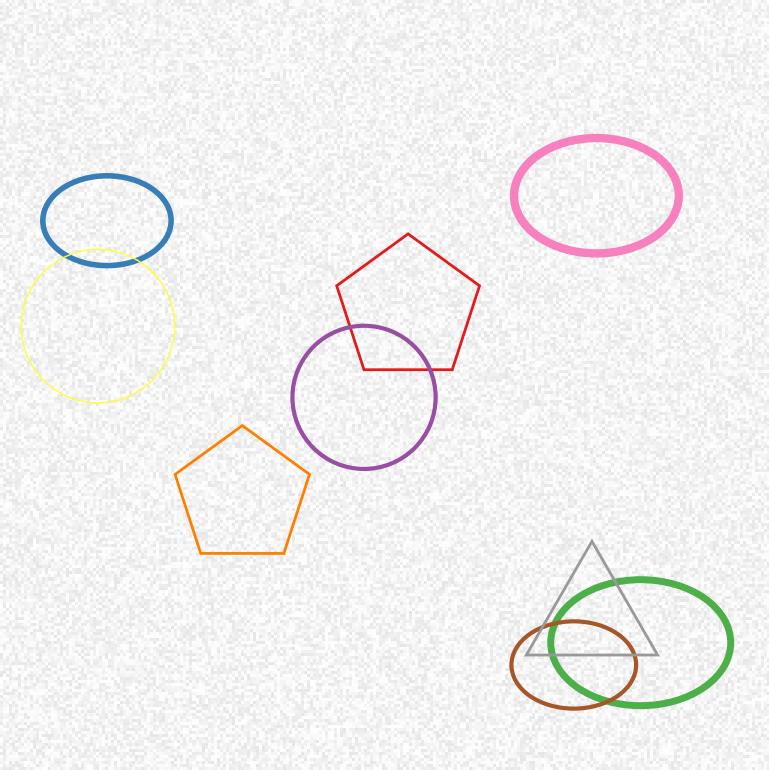[{"shape": "pentagon", "thickness": 1, "radius": 0.49, "center": [0.53, 0.599]}, {"shape": "oval", "thickness": 2, "radius": 0.42, "center": [0.139, 0.713]}, {"shape": "oval", "thickness": 2.5, "radius": 0.58, "center": [0.832, 0.165]}, {"shape": "circle", "thickness": 1.5, "radius": 0.46, "center": [0.473, 0.484]}, {"shape": "pentagon", "thickness": 1, "radius": 0.46, "center": [0.315, 0.356]}, {"shape": "circle", "thickness": 0.5, "radius": 0.5, "center": [0.127, 0.576]}, {"shape": "oval", "thickness": 1.5, "radius": 0.4, "center": [0.745, 0.136]}, {"shape": "oval", "thickness": 3, "radius": 0.54, "center": [0.775, 0.746]}, {"shape": "triangle", "thickness": 1, "radius": 0.49, "center": [0.769, 0.199]}]